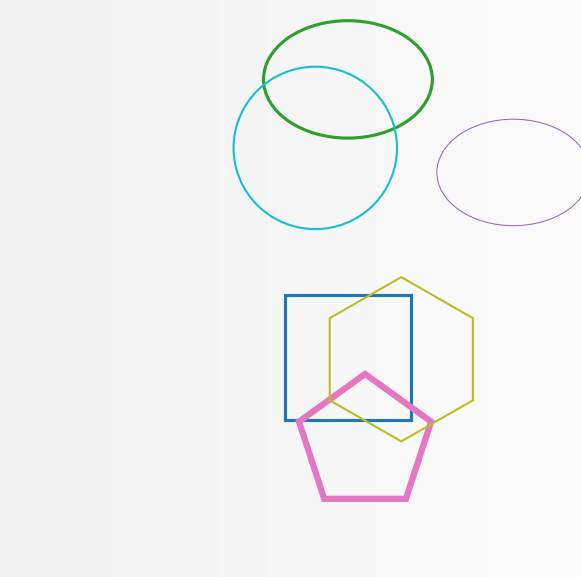[{"shape": "square", "thickness": 1.5, "radius": 0.54, "center": [0.598, 0.38]}, {"shape": "oval", "thickness": 1.5, "radius": 0.73, "center": [0.599, 0.862]}, {"shape": "oval", "thickness": 0.5, "radius": 0.66, "center": [0.883, 0.701]}, {"shape": "pentagon", "thickness": 3, "radius": 0.6, "center": [0.628, 0.232]}, {"shape": "hexagon", "thickness": 1, "radius": 0.71, "center": [0.69, 0.377]}, {"shape": "circle", "thickness": 1, "radius": 0.7, "center": [0.542, 0.743]}]